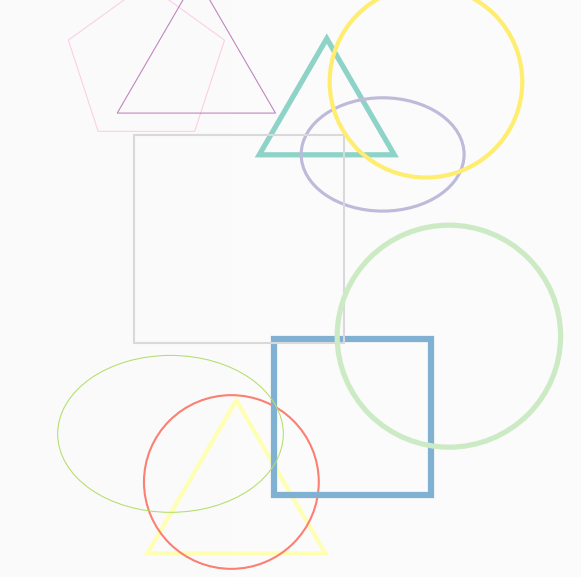[{"shape": "triangle", "thickness": 2.5, "radius": 0.67, "center": [0.562, 0.798]}, {"shape": "triangle", "thickness": 2, "radius": 0.88, "center": [0.407, 0.129]}, {"shape": "oval", "thickness": 1.5, "radius": 0.7, "center": [0.658, 0.732]}, {"shape": "circle", "thickness": 1, "radius": 0.75, "center": [0.398, 0.165]}, {"shape": "square", "thickness": 3, "radius": 0.68, "center": [0.606, 0.277]}, {"shape": "oval", "thickness": 0.5, "radius": 0.97, "center": [0.293, 0.248]}, {"shape": "pentagon", "thickness": 0.5, "radius": 0.71, "center": [0.252, 0.886]}, {"shape": "square", "thickness": 1, "radius": 0.9, "center": [0.411, 0.586]}, {"shape": "triangle", "thickness": 0.5, "radius": 0.79, "center": [0.338, 0.882]}, {"shape": "circle", "thickness": 2.5, "radius": 0.96, "center": [0.772, 0.417]}, {"shape": "circle", "thickness": 2, "radius": 0.83, "center": [0.733, 0.857]}]